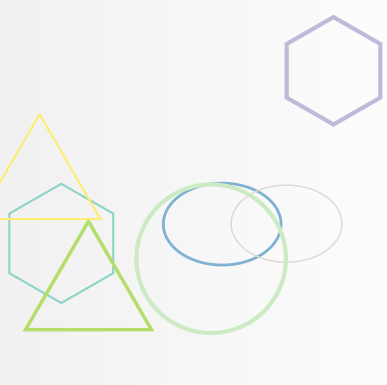[{"shape": "hexagon", "thickness": 1.5, "radius": 0.77, "center": [0.158, 0.368]}, {"shape": "hexagon", "thickness": 3, "radius": 0.7, "center": [0.861, 0.816]}, {"shape": "oval", "thickness": 2, "radius": 0.76, "center": [0.573, 0.418]}, {"shape": "triangle", "thickness": 2.5, "radius": 0.94, "center": [0.228, 0.238]}, {"shape": "oval", "thickness": 1, "radius": 0.72, "center": [0.739, 0.419]}, {"shape": "circle", "thickness": 3, "radius": 0.96, "center": [0.545, 0.328]}, {"shape": "triangle", "thickness": 1.5, "radius": 0.91, "center": [0.102, 0.522]}]